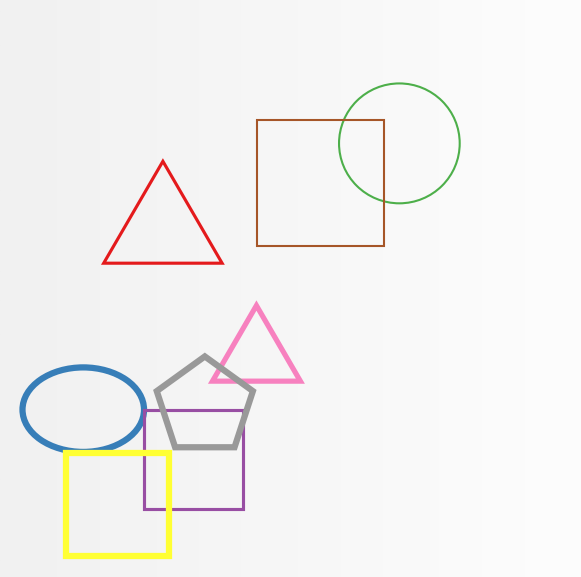[{"shape": "triangle", "thickness": 1.5, "radius": 0.59, "center": [0.28, 0.602]}, {"shape": "oval", "thickness": 3, "radius": 0.52, "center": [0.143, 0.29]}, {"shape": "circle", "thickness": 1, "radius": 0.52, "center": [0.687, 0.751]}, {"shape": "square", "thickness": 1.5, "radius": 0.43, "center": [0.333, 0.204]}, {"shape": "square", "thickness": 3, "radius": 0.44, "center": [0.203, 0.125]}, {"shape": "square", "thickness": 1, "radius": 0.55, "center": [0.551, 0.682]}, {"shape": "triangle", "thickness": 2.5, "radius": 0.44, "center": [0.441, 0.383]}, {"shape": "pentagon", "thickness": 3, "radius": 0.43, "center": [0.352, 0.295]}]